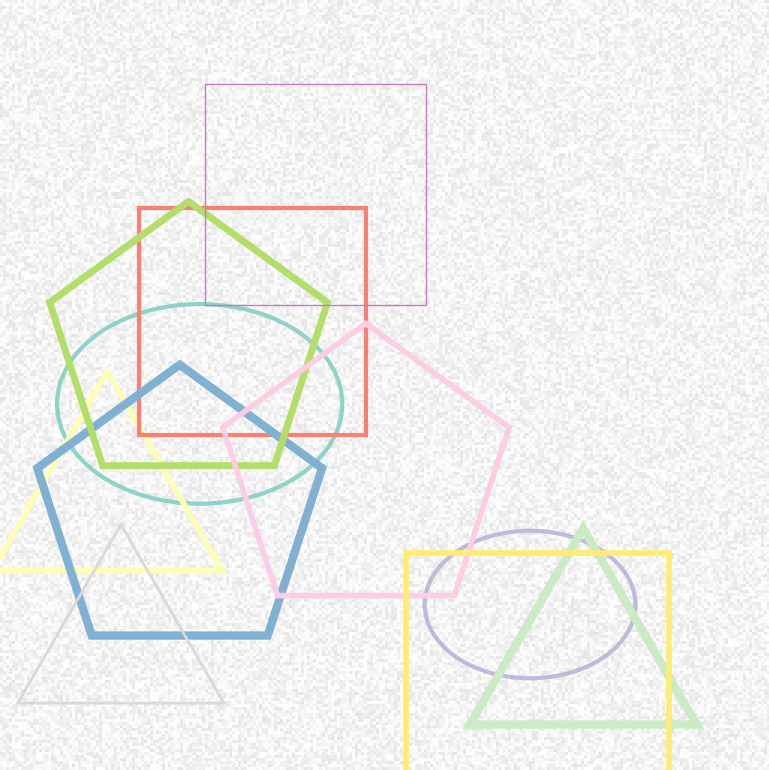[{"shape": "oval", "thickness": 1.5, "radius": 0.93, "center": [0.259, 0.475]}, {"shape": "triangle", "thickness": 2, "radius": 0.86, "center": [0.139, 0.345]}, {"shape": "oval", "thickness": 1.5, "radius": 0.68, "center": [0.688, 0.215]}, {"shape": "square", "thickness": 1.5, "radius": 0.74, "center": [0.328, 0.582]}, {"shape": "pentagon", "thickness": 3, "radius": 0.97, "center": [0.233, 0.332]}, {"shape": "pentagon", "thickness": 2.5, "radius": 0.95, "center": [0.245, 0.549]}, {"shape": "pentagon", "thickness": 2, "radius": 0.98, "center": [0.475, 0.385]}, {"shape": "triangle", "thickness": 1, "radius": 0.77, "center": [0.157, 0.164]}, {"shape": "square", "thickness": 0.5, "radius": 0.72, "center": [0.41, 0.747]}, {"shape": "triangle", "thickness": 3, "radius": 0.85, "center": [0.757, 0.144]}, {"shape": "square", "thickness": 2, "radius": 0.85, "center": [0.698, 0.112]}]